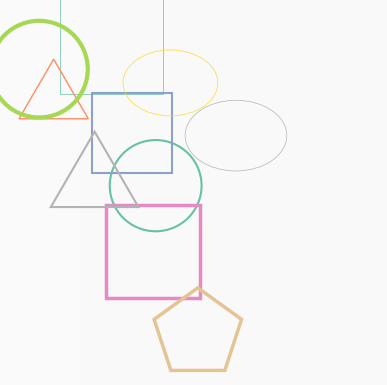[{"shape": "square", "thickness": 0.5, "radius": 0.66, "center": [0.288, 0.887]}, {"shape": "circle", "thickness": 1.5, "radius": 0.59, "center": [0.402, 0.518]}, {"shape": "triangle", "thickness": 1, "radius": 0.52, "center": [0.138, 0.743]}, {"shape": "square", "thickness": 1.5, "radius": 0.51, "center": [0.341, 0.655]}, {"shape": "square", "thickness": 2.5, "radius": 0.6, "center": [0.395, 0.347]}, {"shape": "circle", "thickness": 3, "radius": 0.63, "center": [0.101, 0.82]}, {"shape": "oval", "thickness": 0.5, "radius": 0.61, "center": [0.44, 0.785]}, {"shape": "pentagon", "thickness": 2.5, "radius": 0.59, "center": [0.511, 0.134]}, {"shape": "oval", "thickness": 0.5, "radius": 0.66, "center": [0.609, 0.648]}, {"shape": "triangle", "thickness": 1.5, "radius": 0.65, "center": [0.244, 0.527]}]